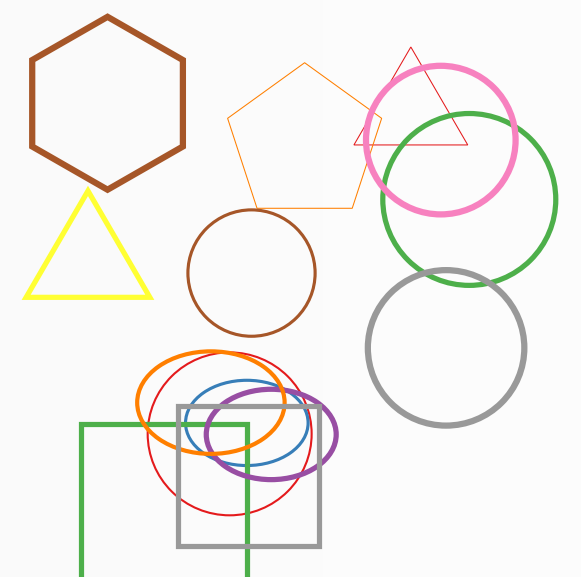[{"shape": "triangle", "thickness": 0.5, "radius": 0.57, "center": [0.707, 0.805]}, {"shape": "circle", "thickness": 1, "radius": 0.71, "center": [0.395, 0.248]}, {"shape": "oval", "thickness": 1.5, "radius": 0.53, "center": [0.425, 0.267]}, {"shape": "circle", "thickness": 2.5, "radius": 0.74, "center": [0.807, 0.654]}, {"shape": "square", "thickness": 2.5, "radius": 0.71, "center": [0.282, 0.123]}, {"shape": "oval", "thickness": 2.5, "radius": 0.56, "center": [0.467, 0.247]}, {"shape": "oval", "thickness": 2, "radius": 0.63, "center": [0.363, 0.302]}, {"shape": "pentagon", "thickness": 0.5, "radius": 0.7, "center": [0.524, 0.751]}, {"shape": "triangle", "thickness": 2.5, "radius": 0.61, "center": [0.151, 0.546]}, {"shape": "hexagon", "thickness": 3, "radius": 0.75, "center": [0.185, 0.82]}, {"shape": "circle", "thickness": 1.5, "radius": 0.55, "center": [0.433, 0.526]}, {"shape": "circle", "thickness": 3, "radius": 0.64, "center": [0.758, 0.757]}, {"shape": "circle", "thickness": 3, "radius": 0.67, "center": [0.767, 0.397]}, {"shape": "square", "thickness": 2.5, "radius": 0.6, "center": [0.428, 0.175]}]